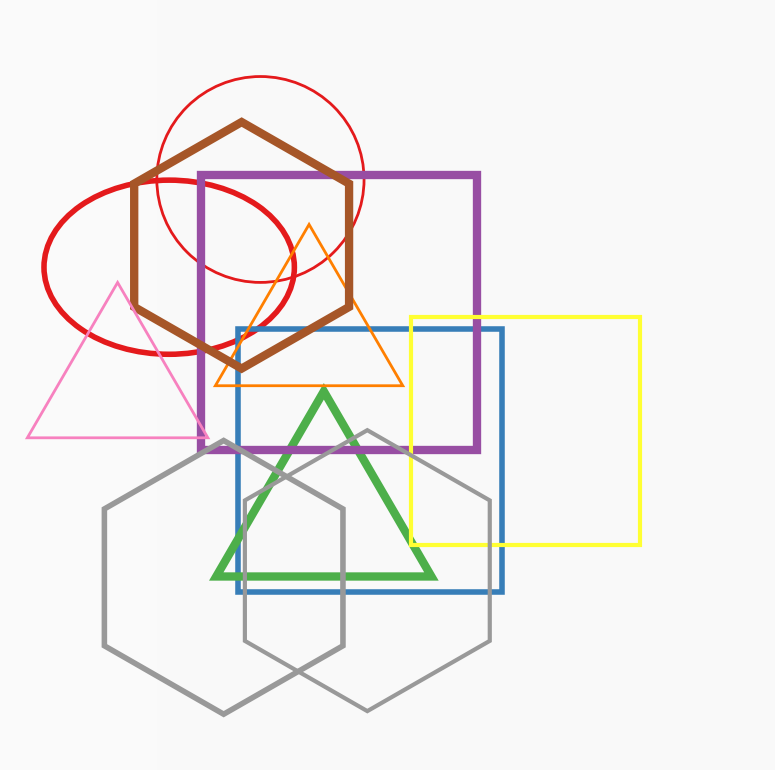[{"shape": "circle", "thickness": 1, "radius": 0.67, "center": [0.336, 0.767]}, {"shape": "oval", "thickness": 2, "radius": 0.81, "center": [0.218, 0.653]}, {"shape": "square", "thickness": 2, "radius": 0.85, "center": [0.477, 0.402]}, {"shape": "triangle", "thickness": 3, "radius": 0.8, "center": [0.418, 0.331]}, {"shape": "square", "thickness": 3, "radius": 0.89, "center": [0.437, 0.594]}, {"shape": "triangle", "thickness": 1, "radius": 0.7, "center": [0.399, 0.569]}, {"shape": "square", "thickness": 1.5, "radius": 0.74, "center": [0.678, 0.44]}, {"shape": "hexagon", "thickness": 3, "radius": 0.8, "center": [0.312, 0.681]}, {"shape": "triangle", "thickness": 1, "radius": 0.67, "center": [0.152, 0.499]}, {"shape": "hexagon", "thickness": 2, "radius": 0.89, "center": [0.289, 0.25]}, {"shape": "hexagon", "thickness": 1.5, "radius": 0.91, "center": [0.474, 0.259]}]